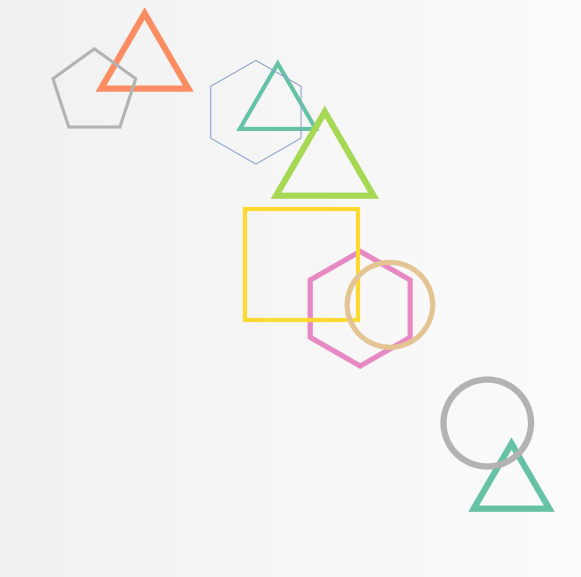[{"shape": "triangle", "thickness": 2, "radius": 0.38, "center": [0.478, 0.814]}, {"shape": "triangle", "thickness": 3, "radius": 0.38, "center": [0.88, 0.156]}, {"shape": "triangle", "thickness": 3, "radius": 0.43, "center": [0.249, 0.889]}, {"shape": "hexagon", "thickness": 0.5, "radius": 0.45, "center": [0.44, 0.805]}, {"shape": "hexagon", "thickness": 2.5, "radius": 0.5, "center": [0.62, 0.465]}, {"shape": "triangle", "thickness": 3, "radius": 0.48, "center": [0.559, 0.709]}, {"shape": "square", "thickness": 2, "radius": 0.48, "center": [0.519, 0.541]}, {"shape": "circle", "thickness": 2.5, "radius": 0.37, "center": [0.671, 0.471]}, {"shape": "pentagon", "thickness": 1.5, "radius": 0.37, "center": [0.162, 0.84]}, {"shape": "circle", "thickness": 3, "radius": 0.38, "center": [0.838, 0.267]}]